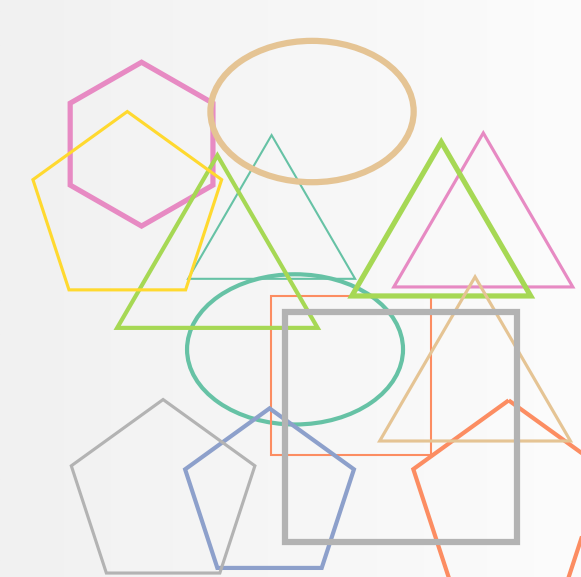[{"shape": "triangle", "thickness": 1, "radius": 0.83, "center": [0.467, 0.599]}, {"shape": "oval", "thickness": 2, "radius": 0.93, "center": [0.508, 0.394]}, {"shape": "pentagon", "thickness": 2, "radius": 0.86, "center": [0.875, 0.133]}, {"shape": "square", "thickness": 1, "radius": 0.69, "center": [0.604, 0.349]}, {"shape": "pentagon", "thickness": 2, "radius": 0.76, "center": [0.464, 0.139]}, {"shape": "triangle", "thickness": 1.5, "radius": 0.89, "center": [0.831, 0.591]}, {"shape": "hexagon", "thickness": 2.5, "radius": 0.71, "center": [0.244, 0.75]}, {"shape": "triangle", "thickness": 2, "radius": 1.0, "center": [0.374, 0.531]}, {"shape": "triangle", "thickness": 2.5, "radius": 0.89, "center": [0.759, 0.575]}, {"shape": "pentagon", "thickness": 1.5, "radius": 0.85, "center": [0.219, 0.635]}, {"shape": "triangle", "thickness": 1.5, "radius": 0.95, "center": [0.817, 0.33]}, {"shape": "oval", "thickness": 3, "radius": 0.87, "center": [0.537, 0.806]}, {"shape": "square", "thickness": 3, "radius": 1.0, "center": [0.69, 0.26]}, {"shape": "pentagon", "thickness": 1.5, "radius": 0.83, "center": [0.281, 0.141]}]